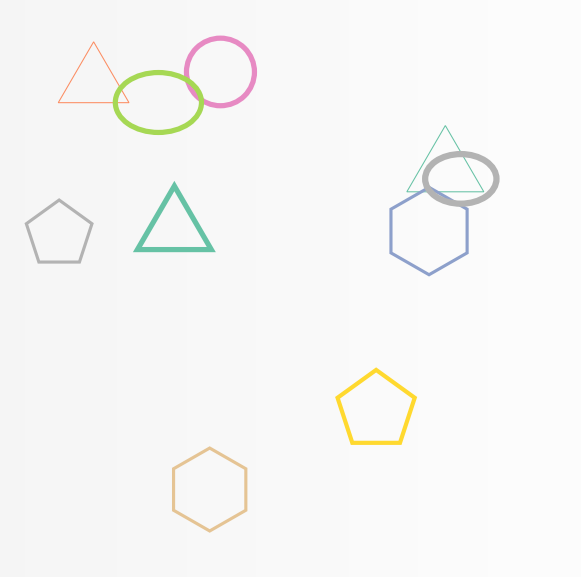[{"shape": "triangle", "thickness": 2.5, "radius": 0.37, "center": [0.3, 0.604]}, {"shape": "triangle", "thickness": 0.5, "radius": 0.38, "center": [0.766, 0.705]}, {"shape": "triangle", "thickness": 0.5, "radius": 0.35, "center": [0.161, 0.856]}, {"shape": "hexagon", "thickness": 1.5, "radius": 0.38, "center": [0.738, 0.599]}, {"shape": "circle", "thickness": 2.5, "radius": 0.29, "center": [0.379, 0.875]}, {"shape": "oval", "thickness": 2.5, "radius": 0.37, "center": [0.273, 0.822]}, {"shape": "pentagon", "thickness": 2, "radius": 0.35, "center": [0.647, 0.289]}, {"shape": "hexagon", "thickness": 1.5, "radius": 0.36, "center": [0.361, 0.151]}, {"shape": "oval", "thickness": 3, "radius": 0.31, "center": [0.793, 0.689]}, {"shape": "pentagon", "thickness": 1.5, "radius": 0.3, "center": [0.102, 0.593]}]